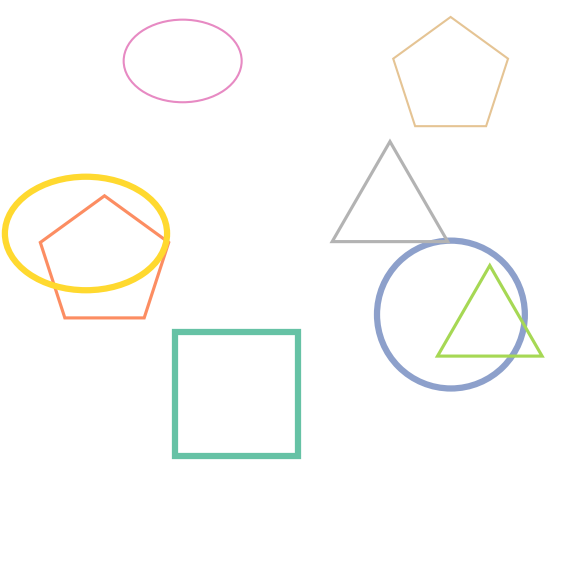[{"shape": "square", "thickness": 3, "radius": 0.53, "center": [0.41, 0.317]}, {"shape": "pentagon", "thickness": 1.5, "radius": 0.58, "center": [0.181, 0.543]}, {"shape": "circle", "thickness": 3, "radius": 0.64, "center": [0.781, 0.454]}, {"shape": "oval", "thickness": 1, "radius": 0.51, "center": [0.316, 0.894]}, {"shape": "triangle", "thickness": 1.5, "radius": 0.52, "center": [0.848, 0.435]}, {"shape": "oval", "thickness": 3, "radius": 0.7, "center": [0.149, 0.595]}, {"shape": "pentagon", "thickness": 1, "radius": 0.52, "center": [0.78, 0.865]}, {"shape": "triangle", "thickness": 1.5, "radius": 0.58, "center": [0.675, 0.639]}]